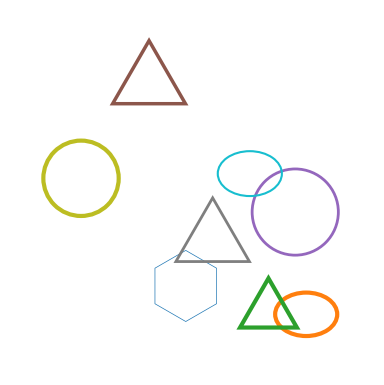[{"shape": "hexagon", "thickness": 0.5, "radius": 0.46, "center": [0.482, 0.257]}, {"shape": "oval", "thickness": 3, "radius": 0.4, "center": [0.795, 0.184]}, {"shape": "triangle", "thickness": 3, "radius": 0.43, "center": [0.697, 0.192]}, {"shape": "circle", "thickness": 2, "radius": 0.56, "center": [0.767, 0.449]}, {"shape": "triangle", "thickness": 2.5, "radius": 0.55, "center": [0.387, 0.785]}, {"shape": "triangle", "thickness": 2, "radius": 0.55, "center": [0.552, 0.376]}, {"shape": "circle", "thickness": 3, "radius": 0.49, "center": [0.21, 0.537]}, {"shape": "oval", "thickness": 1.5, "radius": 0.42, "center": [0.649, 0.549]}]